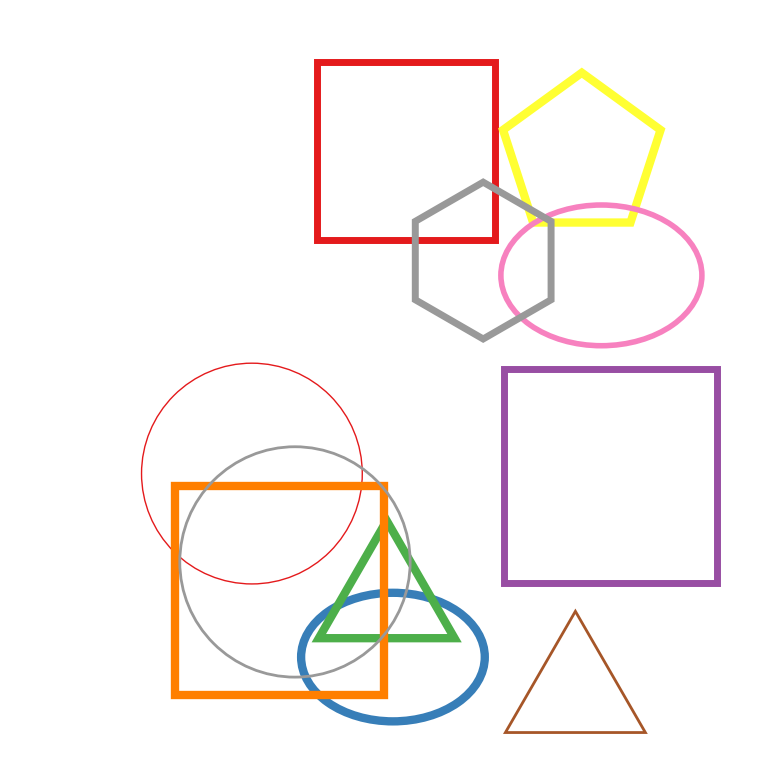[{"shape": "circle", "thickness": 0.5, "radius": 0.72, "center": [0.327, 0.385]}, {"shape": "square", "thickness": 2.5, "radius": 0.58, "center": [0.528, 0.804]}, {"shape": "oval", "thickness": 3, "radius": 0.6, "center": [0.51, 0.147]}, {"shape": "triangle", "thickness": 3, "radius": 0.51, "center": [0.502, 0.222]}, {"shape": "square", "thickness": 2.5, "radius": 0.69, "center": [0.793, 0.382]}, {"shape": "square", "thickness": 3, "radius": 0.68, "center": [0.363, 0.233]}, {"shape": "pentagon", "thickness": 3, "radius": 0.54, "center": [0.756, 0.798]}, {"shape": "triangle", "thickness": 1, "radius": 0.52, "center": [0.747, 0.101]}, {"shape": "oval", "thickness": 2, "radius": 0.65, "center": [0.781, 0.642]}, {"shape": "hexagon", "thickness": 2.5, "radius": 0.51, "center": [0.628, 0.662]}, {"shape": "circle", "thickness": 1, "radius": 0.75, "center": [0.383, 0.27]}]